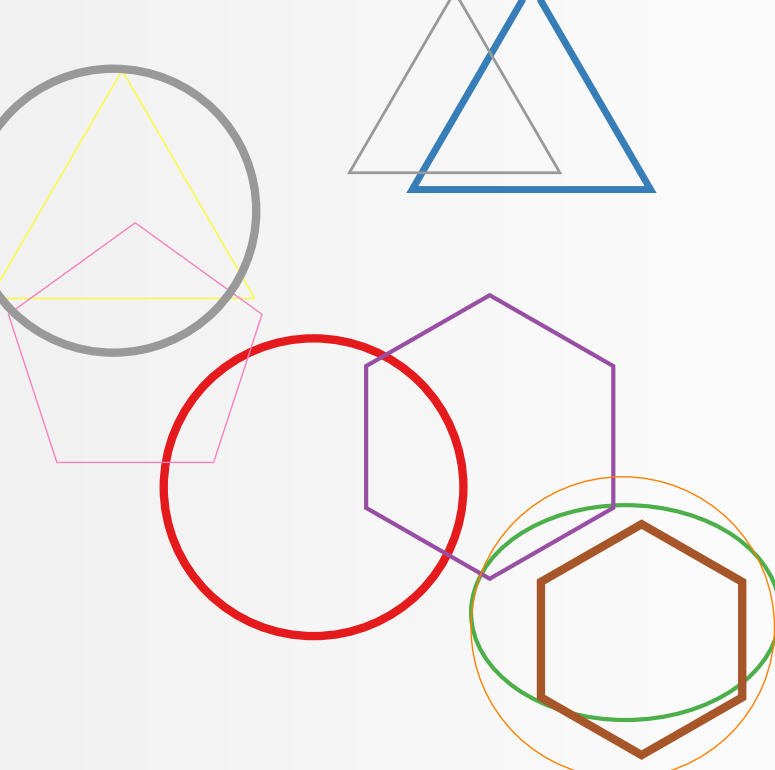[{"shape": "circle", "thickness": 3, "radius": 0.97, "center": [0.405, 0.367]}, {"shape": "triangle", "thickness": 2.5, "radius": 0.89, "center": [0.686, 0.843]}, {"shape": "oval", "thickness": 1.5, "radius": 1.0, "center": [0.807, 0.204]}, {"shape": "hexagon", "thickness": 1.5, "radius": 0.92, "center": [0.632, 0.433]}, {"shape": "circle", "thickness": 0.5, "radius": 0.98, "center": [0.804, 0.185]}, {"shape": "triangle", "thickness": 0.5, "radius": 0.99, "center": [0.158, 0.711]}, {"shape": "hexagon", "thickness": 3, "radius": 0.75, "center": [0.828, 0.169]}, {"shape": "pentagon", "thickness": 0.5, "radius": 0.86, "center": [0.174, 0.539]}, {"shape": "circle", "thickness": 3, "radius": 0.92, "center": [0.146, 0.726]}, {"shape": "triangle", "thickness": 1, "radius": 0.78, "center": [0.587, 0.854]}]